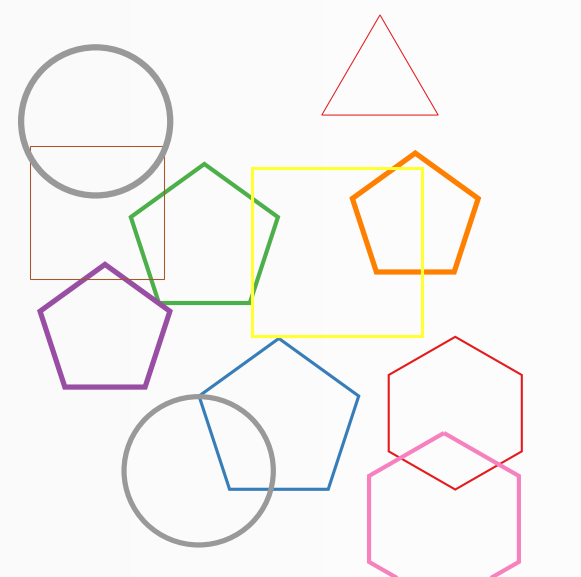[{"shape": "triangle", "thickness": 0.5, "radius": 0.58, "center": [0.654, 0.858]}, {"shape": "hexagon", "thickness": 1, "radius": 0.66, "center": [0.783, 0.284]}, {"shape": "pentagon", "thickness": 1.5, "radius": 0.72, "center": [0.48, 0.269]}, {"shape": "pentagon", "thickness": 2, "radius": 0.67, "center": [0.352, 0.582]}, {"shape": "pentagon", "thickness": 2.5, "radius": 0.59, "center": [0.181, 0.424]}, {"shape": "pentagon", "thickness": 2.5, "radius": 0.57, "center": [0.714, 0.62]}, {"shape": "square", "thickness": 1.5, "radius": 0.73, "center": [0.58, 0.563]}, {"shape": "square", "thickness": 0.5, "radius": 0.58, "center": [0.167, 0.631]}, {"shape": "hexagon", "thickness": 2, "radius": 0.74, "center": [0.764, 0.101]}, {"shape": "circle", "thickness": 2.5, "radius": 0.64, "center": [0.342, 0.184]}, {"shape": "circle", "thickness": 3, "radius": 0.64, "center": [0.165, 0.789]}]